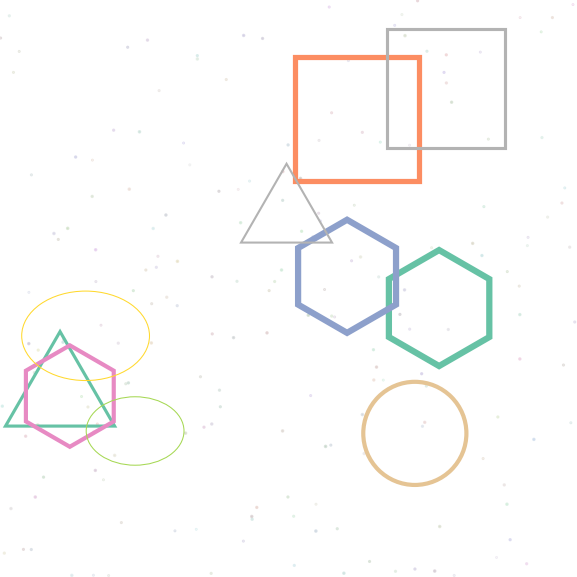[{"shape": "hexagon", "thickness": 3, "radius": 0.5, "center": [0.76, 0.466]}, {"shape": "triangle", "thickness": 1.5, "radius": 0.55, "center": [0.104, 0.316]}, {"shape": "square", "thickness": 2.5, "radius": 0.54, "center": [0.618, 0.793]}, {"shape": "hexagon", "thickness": 3, "radius": 0.49, "center": [0.601, 0.521]}, {"shape": "hexagon", "thickness": 2, "radius": 0.44, "center": [0.121, 0.313]}, {"shape": "oval", "thickness": 0.5, "radius": 0.42, "center": [0.234, 0.253]}, {"shape": "oval", "thickness": 0.5, "radius": 0.55, "center": [0.148, 0.418]}, {"shape": "circle", "thickness": 2, "radius": 0.45, "center": [0.718, 0.249]}, {"shape": "triangle", "thickness": 1, "radius": 0.45, "center": [0.496, 0.625]}, {"shape": "square", "thickness": 1.5, "radius": 0.51, "center": [0.773, 0.846]}]